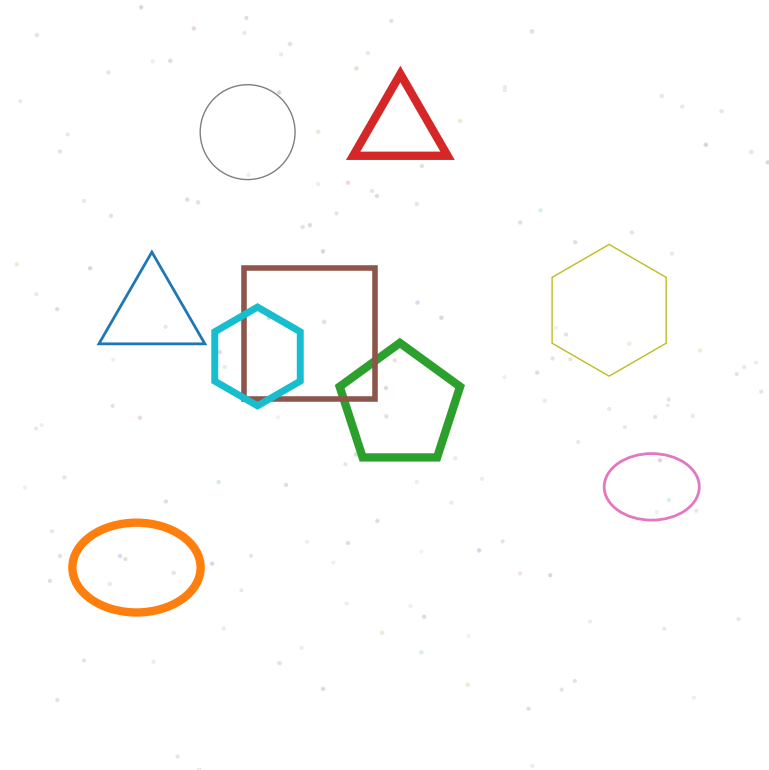[{"shape": "triangle", "thickness": 1, "radius": 0.4, "center": [0.197, 0.593]}, {"shape": "oval", "thickness": 3, "radius": 0.42, "center": [0.177, 0.263]}, {"shape": "pentagon", "thickness": 3, "radius": 0.41, "center": [0.519, 0.472]}, {"shape": "triangle", "thickness": 3, "radius": 0.35, "center": [0.52, 0.833]}, {"shape": "square", "thickness": 2, "radius": 0.43, "center": [0.402, 0.567]}, {"shape": "oval", "thickness": 1, "radius": 0.31, "center": [0.846, 0.368]}, {"shape": "circle", "thickness": 0.5, "radius": 0.31, "center": [0.322, 0.828]}, {"shape": "hexagon", "thickness": 0.5, "radius": 0.43, "center": [0.791, 0.597]}, {"shape": "hexagon", "thickness": 2.5, "radius": 0.32, "center": [0.334, 0.537]}]